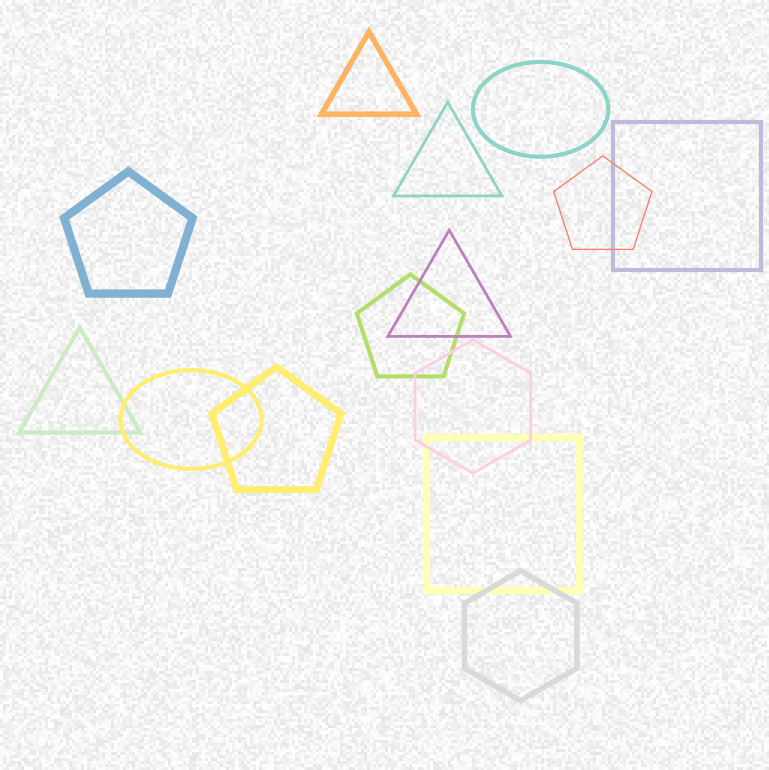[{"shape": "triangle", "thickness": 1, "radius": 0.41, "center": [0.581, 0.786]}, {"shape": "oval", "thickness": 1.5, "radius": 0.44, "center": [0.702, 0.858]}, {"shape": "square", "thickness": 2.5, "radius": 0.5, "center": [0.653, 0.333]}, {"shape": "square", "thickness": 1.5, "radius": 0.48, "center": [0.892, 0.746]}, {"shape": "pentagon", "thickness": 0.5, "radius": 0.34, "center": [0.783, 0.73]}, {"shape": "pentagon", "thickness": 3, "radius": 0.44, "center": [0.167, 0.69]}, {"shape": "triangle", "thickness": 2, "radius": 0.36, "center": [0.479, 0.887]}, {"shape": "pentagon", "thickness": 1.5, "radius": 0.37, "center": [0.533, 0.57]}, {"shape": "hexagon", "thickness": 1, "radius": 0.43, "center": [0.614, 0.472]}, {"shape": "hexagon", "thickness": 2, "radius": 0.42, "center": [0.676, 0.174]}, {"shape": "triangle", "thickness": 1, "radius": 0.46, "center": [0.583, 0.609]}, {"shape": "triangle", "thickness": 1.5, "radius": 0.45, "center": [0.104, 0.484]}, {"shape": "pentagon", "thickness": 2.5, "radius": 0.44, "center": [0.359, 0.435]}, {"shape": "oval", "thickness": 1.5, "radius": 0.46, "center": [0.248, 0.455]}]